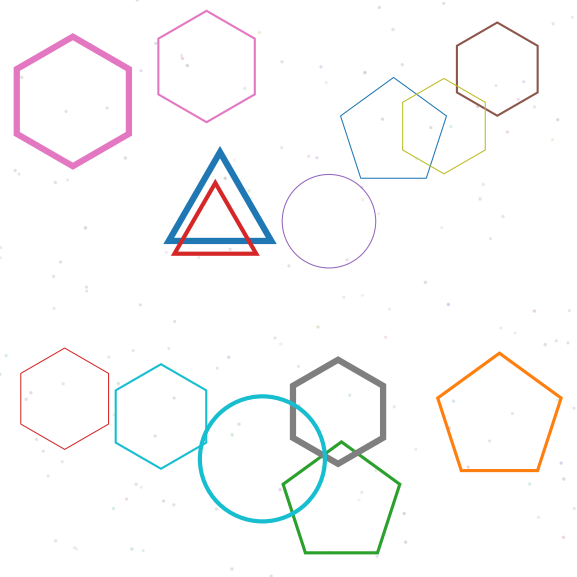[{"shape": "pentagon", "thickness": 0.5, "radius": 0.48, "center": [0.681, 0.769]}, {"shape": "triangle", "thickness": 3, "radius": 0.51, "center": [0.381, 0.633]}, {"shape": "pentagon", "thickness": 1.5, "radius": 0.56, "center": [0.865, 0.275]}, {"shape": "pentagon", "thickness": 1.5, "radius": 0.53, "center": [0.591, 0.128]}, {"shape": "triangle", "thickness": 2, "radius": 0.41, "center": [0.373, 0.601]}, {"shape": "hexagon", "thickness": 0.5, "radius": 0.44, "center": [0.112, 0.309]}, {"shape": "circle", "thickness": 0.5, "radius": 0.4, "center": [0.57, 0.616]}, {"shape": "hexagon", "thickness": 1, "radius": 0.4, "center": [0.861, 0.879]}, {"shape": "hexagon", "thickness": 1, "radius": 0.48, "center": [0.358, 0.884]}, {"shape": "hexagon", "thickness": 3, "radius": 0.56, "center": [0.126, 0.823]}, {"shape": "hexagon", "thickness": 3, "radius": 0.45, "center": [0.585, 0.286]}, {"shape": "hexagon", "thickness": 0.5, "radius": 0.41, "center": [0.769, 0.781]}, {"shape": "hexagon", "thickness": 1, "radius": 0.45, "center": [0.279, 0.278]}, {"shape": "circle", "thickness": 2, "radius": 0.54, "center": [0.454, 0.205]}]